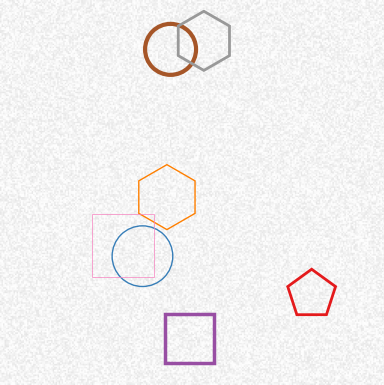[{"shape": "pentagon", "thickness": 2, "radius": 0.33, "center": [0.809, 0.235]}, {"shape": "circle", "thickness": 1, "radius": 0.39, "center": [0.37, 0.335]}, {"shape": "square", "thickness": 2.5, "radius": 0.32, "center": [0.492, 0.122]}, {"shape": "hexagon", "thickness": 1, "radius": 0.42, "center": [0.434, 0.488]}, {"shape": "circle", "thickness": 3, "radius": 0.33, "center": [0.443, 0.872]}, {"shape": "square", "thickness": 0.5, "radius": 0.41, "center": [0.319, 0.363]}, {"shape": "hexagon", "thickness": 2, "radius": 0.38, "center": [0.53, 0.894]}]